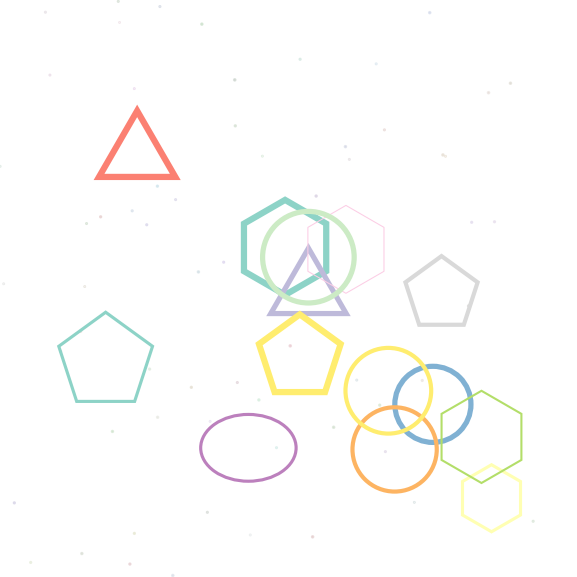[{"shape": "pentagon", "thickness": 1.5, "radius": 0.43, "center": [0.183, 0.373]}, {"shape": "hexagon", "thickness": 3, "radius": 0.41, "center": [0.494, 0.571]}, {"shape": "hexagon", "thickness": 1.5, "radius": 0.29, "center": [0.851, 0.136]}, {"shape": "triangle", "thickness": 2.5, "radius": 0.38, "center": [0.534, 0.494]}, {"shape": "triangle", "thickness": 3, "radius": 0.38, "center": [0.238, 0.731]}, {"shape": "circle", "thickness": 2.5, "radius": 0.33, "center": [0.75, 0.299]}, {"shape": "circle", "thickness": 2, "radius": 0.36, "center": [0.683, 0.221]}, {"shape": "hexagon", "thickness": 1, "radius": 0.4, "center": [0.834, 0.243]}, {"shape": "hexagon", "thickness": 0.5, "radius": 0.38, "center": [0.599, 0.567]}, {"shape": "pentagon", "thickness": 2, "radius": 0.33, "center": [0.765, 0.49]}, {"shape": "oval", "thickness": 1.5, "radius": 0.41, "center": [0.43, 0.224]}, {"shape": "circle", "thickness": 2.5, "radius": 0.4, "center": [0.534, 0.554]}, {"shape": "pentagon", "thickness": 3, "radius": 0.37, "center": [0.519, 0.38]}, {"shape": "circle", "thickness": 2, "radius": 0.37, "center": [0.672, 0.323]}]